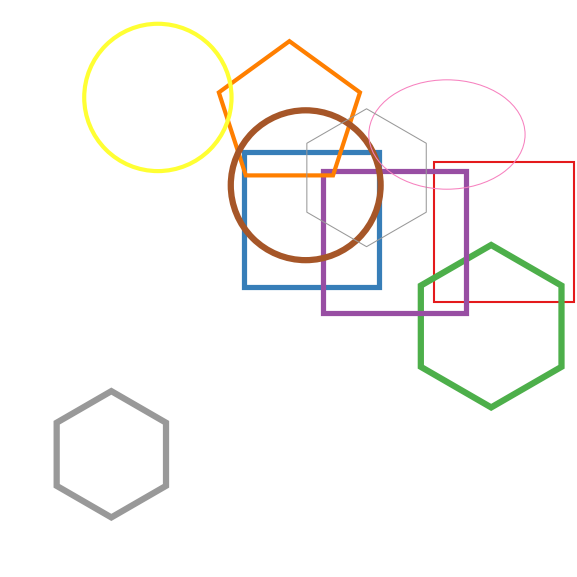[{"shape": "square", "thickness": 1, "radius": 0.61, "center": [0.873, 0.598]}, {"shape": "square", "thickness": 2.5, "radius": 0.59, "center": [0.539, 0.619]}, {"shape": "hexagon", "thickness": 3, "radius": 0.7, "center": [0.851, 0.434]}, {"shape": "square", "thickness": 2.5, "radius": 0.62, "center": [0.683, 0.58]}, {"shape": "pentagon", "thickness": 2, "radius": 0.64, "center": [0.501, 0.799]}, {"shape": "circle", "thickness": 2, "radius": 0.64, "center": [0.273, 0.83]}, {"shape": "circle", "thickness": 3, "radius": 0.65, "center": [0.529, 0.678]}, {"shape": "oval", "thickness": 0.5, "radius": 0.68, "center": [0.774, 0.766]}, {"shape": "hexagon", "thickness": 3, "radius": 0.55, "center": [0.193, 0.213]}, {"shape": "hexagon", "thickness": 0.5, "radius": 0.6, "center": [0.635, 0.691]}]